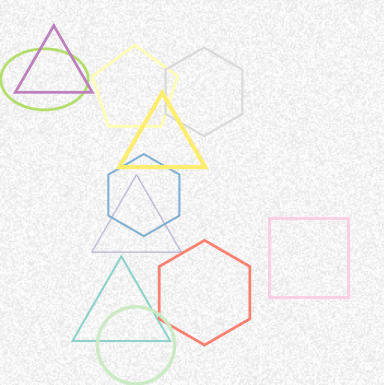[{"shape": "triangle", "thickness": 1.5, "radius": 0.73, "center": [0.315, 0.188]}, {"shape": "pentagon", "thickness": 2, "radius": 0.58, "center": [0.351, 0.766]}, {"shape": "triangle", "thickness": 1, "radius": 0.67, "center": [0.355, 0.412]}, {"shape": "hexagon", "thickness": 2, "radius": 0.68, "center": [0.531, 0.24]}, {"shape": "hexagon", "thickness": 1.5, "radius": 0.53, "center": [0.374, 0.493]}, {"shape": "oval", "thickness": 2, "radius": 0.57, "center": [0.116, 0.794]}, {"shape": "square", "thickness": 2, "radius": 0.52, "center": [0.802, 0.331]}, {"shape": "hexagon", "thickness": 1.5, "radius": 0.58, "center": [0.53, 0.762]}, {"shape": "triangle", "thickness": 2, "radius": 0.58, "center": [0.14, 0.818]}, {"shape": "circle", "thickness": 2.5, "radius": 0.5, "center": [0.353, 0.103]}, {"shape": "triangle", "thickness": 3, "radius": 0.64, "center": [0.421, 0.63]}]